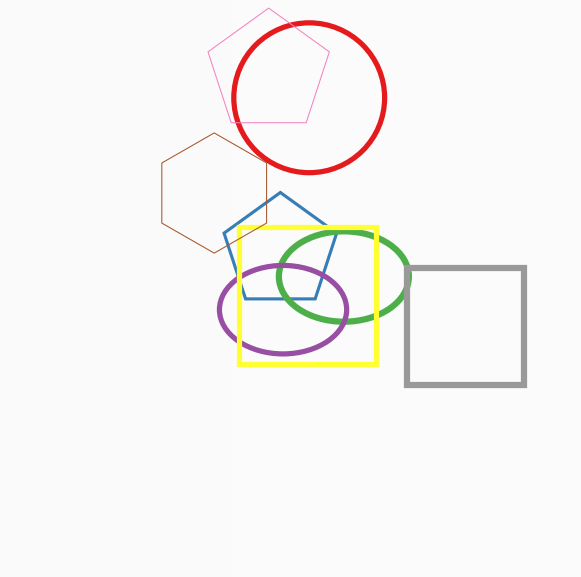[{"shape": "circle", "thickness": 2.5, "radius": 0.65, "center": [0.532, 0.83]}, {"shape": "pentagon", "thickness": 1.5, "radius": 0.51, "center": [0.482, 0.564]}, {"shape": "oval", "thickness": 3, "radius": 0.56, "center": [0.592, 0.52]}, {"shape": "oval", "thickness": 2.5, "radius": 0.55, "center": [0.487, 0.463]}, {"shape": "square", "thickness": 2.5, "radius": 0.59, "center": [0.529, 0.487]}, {"shape": "hexagon", "thickness": 0.5, "radius": 0.52, "center": [0.369, 0.665]}, {"shape": "pentagon", "thickness": 0.5, "radius": 0.55, "center": [0.462, 0.875]}, {"shape": "square", "thickness": 3, "radius": 0.5, "center": [0.801, 0.434]}]